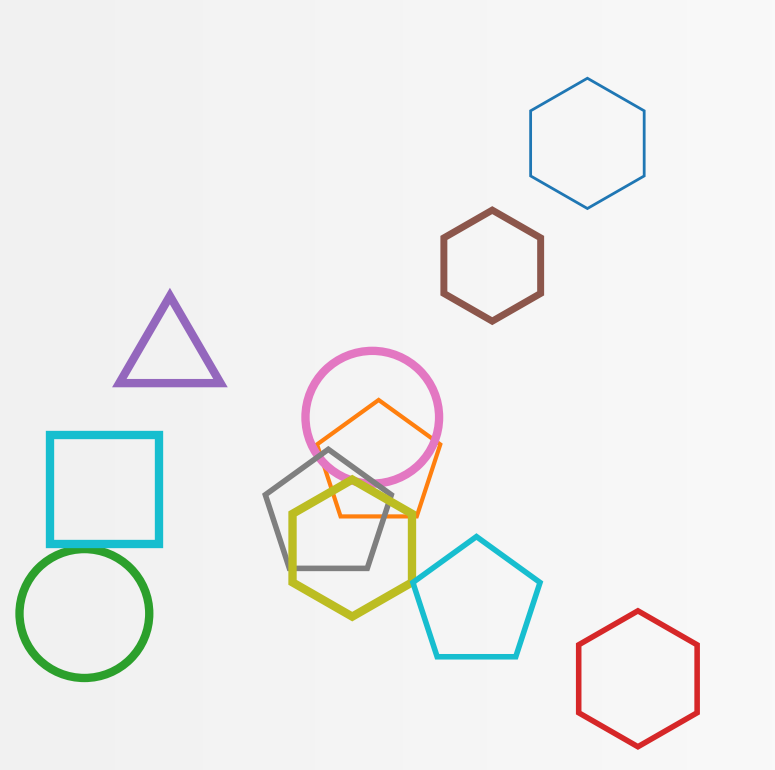[{"shape": "hexagon", "thickness": 1, "radius": 0.42, "center": [0.758, 0.814]}, {"shape": "pentagon", "thickness": 1.5, "radius": 0.42, "center": [0.489, 0.397]}, {"shape": "circle", "thickness": 3, "radius": 0.42, "center": [0.109, 0.203]}, {"shape": "hexagon", "thickness": 2, "radius": 0.44, "center": [0.823, 0.118]}, {"shape": "triangle", "thickness": 3, "radius": 0.38, "center": [0.219, 0.54]}, {"shape": "hexagon", "thickness": 2.5, "radius": 0.36, "center": [0.635, 0.655]}, {"shape": "circle", "thickness": 3, "radius": 0.43, "center": [0.48, 0.458]}, {"shape": "pentagon", "thickness": 2, "radius": 0.43, "center": [0.424, 0.331]}, {"shape": "hexagon", "thickness": 3, "radius": 0.45, "center": [0.455, 0.288]}, {"shape": "square", "thickness": 3, "radius": 0.35, "center": [0.135, 0.364]}, {"shape": "pentagon", "thickness": 2, "radius": 0.43, "center": [0.615, 0.217]}]